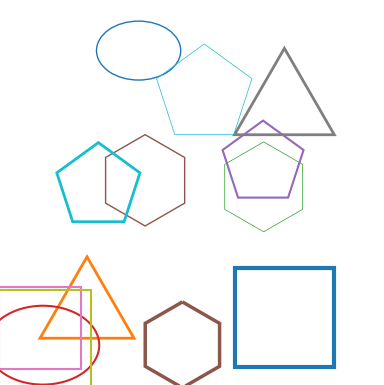[{"shape": "oval", "thickness": 1, "radius": 0.55, "center": [0.36, 0.869]}, {"shape": "square", "thickness": 3, "radius": 0.64, "center": [0.738, 0.175]}, {"shape": "triangle", "thickness": 2, "radius": 0.7, "center": [0.226, 0.192]}, {"shape": "hexagon", "thickness": 0.5, "radius": 0.58, "center": [0.685, 0.515]}, {"shape": "oval", "thickness": 1.5, "radius": 0.73, "center": [0.112, 0.103]}, {"shape": "pentagon", "thickness": 1.5, "radius": 0.55, "center": [0.683, 0.576]}, {"shape": "hexagon", "thickness": 1, "radius": 0.59, "center": [0.377, 0.532]}, {"shape": "hexagon", "thickness": 2.5, "radius": 0.56, "center": [0.474, 0.104]}, {"shape": "square", "thickness": 1.5, "radius": 0.53, "center": [0.104, 0.148]}, {"shape": "triangle", "thickness": 2, "radius": 0.75, "center": [0.739, 0.725]}, {"shape": "square", "thickness": 1.5, "radius": 0.69, "center": [0.1, 0.11]}, {"shape": "pentagon", "thickness": 2, "radius": 0.57, "center": [0.256, 0.516]}, {"shape": "pentagon", "thickness": 0.5, "radius": 0.65, "center": [0.531, 0.756]}]